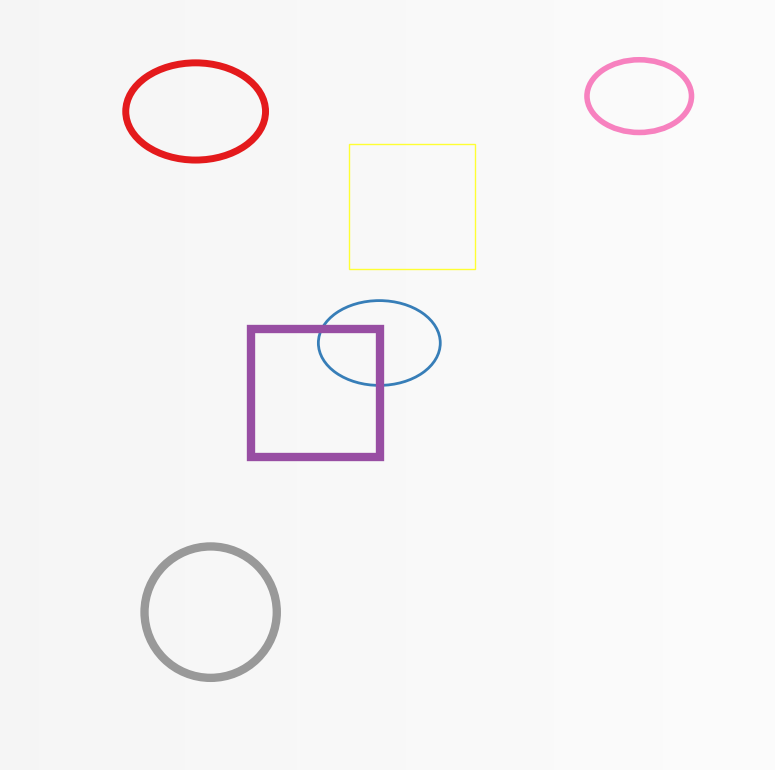[{"shape": "oval", "thickness": 2.5, "radius": 0.45, "center": [0.252, 0.855]}, {"shape": "oval", "thickness": 1, "radius": 0.39, "center": [0.489, 0.555]}, {"shape": "square", "thickness": 3, "radius": 0.41, "center": [0.407, 0.489]}, {"shape": "square", "thickness": 0.5, "radius": 0.41, "center": [0.532, 0.732]}, {"shape": "oval", "thickness": 2, "radius": 0.34, "center": [0.825, 0.875]}, {"shape": "circle", "thickness": 3, "radius": 0.43, "center": [0.272, 0.205]}]